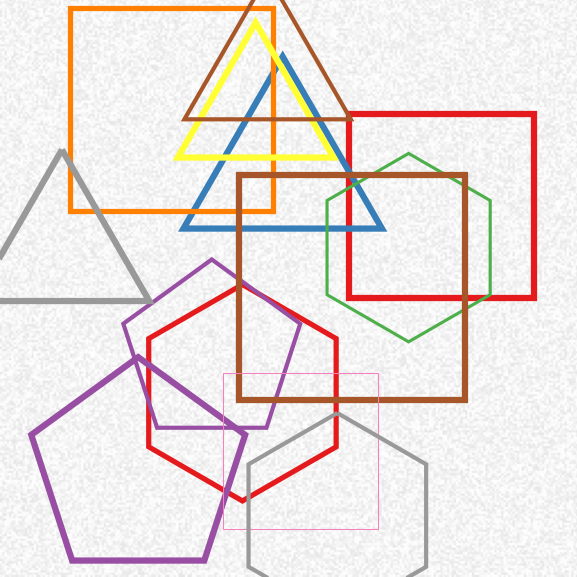[{"shape": "hexagon", "thickness": 2.5, "radius": 0.94, "center": [0.42, 0.319]}, {"shape": "square", "thickness": 3, "radius": 0.8, "center": [0.764, 0.642]}, {"shape": "triangle", "thickness": 3, "radius": 0.99, "center": [0.49, 0.703]}, {"shape": "hexagon", "thickness": 1.5, "radius": 0.82, "center": [0.708, 0.57]}, {"shape": "pentagon", "thickness": 2, "radius": 0.81, "center": [0.367, 0.389]}, {"shape": "pentagon", "thickness": 3, "radius": 0.97, "center": [0.239, 0.186]}, {"shape": "square", "thickness": 2.5, "radius": 0.88, "center": [0.297, 0.809]}, {"shape": "triangle", "thickness": 3, "radius": 0.78, "center": [0.443, 0.804]}, {"shape": "triangle", "thickness": 2, "radius": 0.83, "center": [0.463, 0.876]}, {"shape": "square", "thickness": 3, "radius": 0.98, "center": [0.609, 0.501]}, {"shape": "square", "thickness": 0.5, "radius": 0.67, "center": [0.52, 0.218]}, {"shape": "hexagon", "thickness": 2, "radius": 0.89, "center": [0.584, 0.106]}, {"shape": "triangle", "thickness": 3, "radius": 0.87, "center": [0.107, 0.565]}]